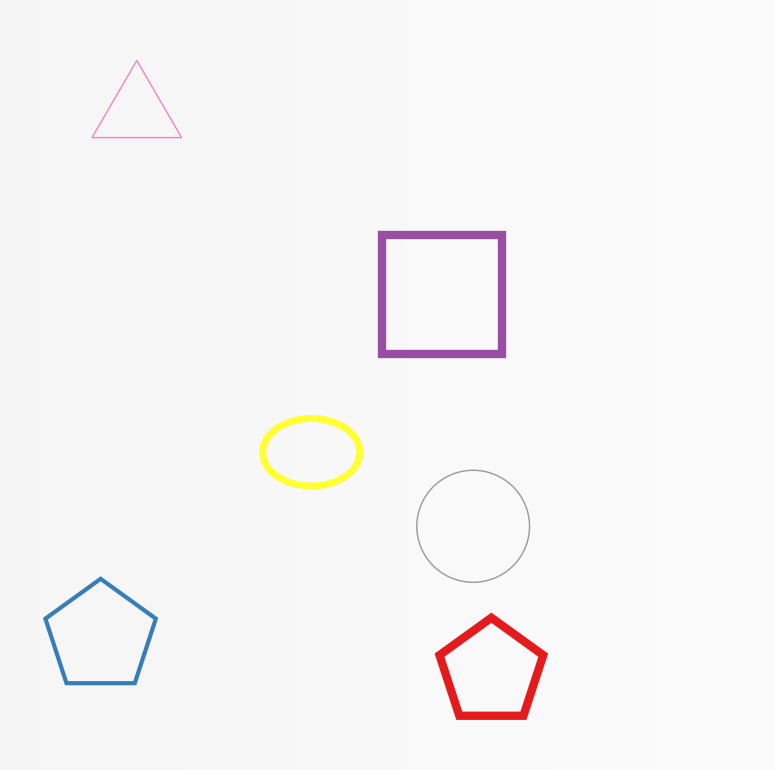[{"shape": "pentagon", "thickness": 3, "radius": 0.35, "center": [0.634, 0.127]}, {"shape": "pentagon", "thickness": 1.5, "radius": 0.37, "center": [0.13, 0.173]}, {"shape": "square", "thickness": 3, "radius": 0.39, "center": [0.57, 0.618]}, {"shape": "oval", "thickness": 2.5, "radius": 0.31, "center": [0.402, 0.413]}, {"shape": "triangle", "thickness": 0.5, "radius": 0.33, "center": [0.177, 0.855]}, {"shape": "circle", "thickness": 0.5, "radius": 0.36, "center": [0.611, 0.317]}]